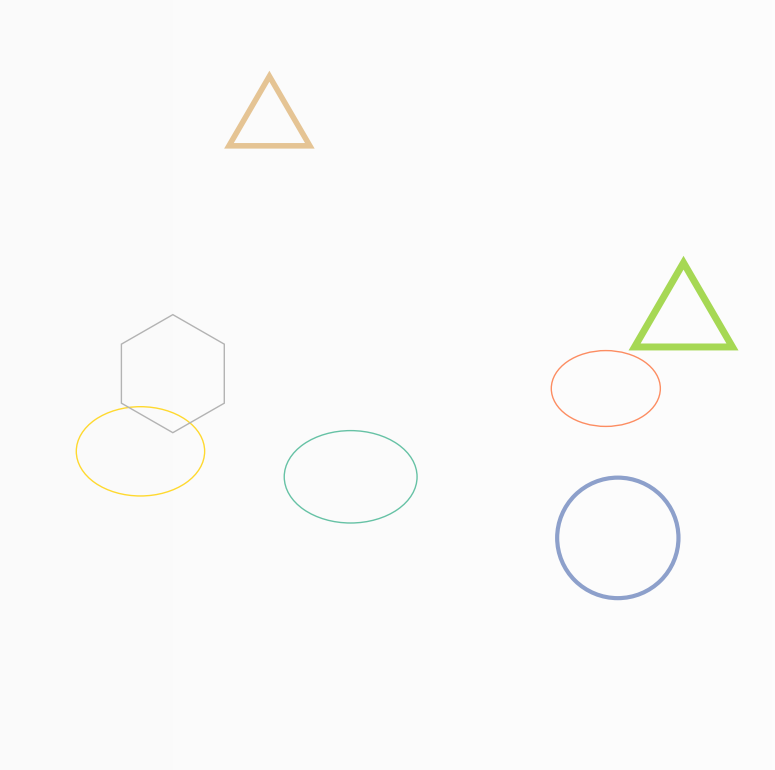[{"shape": "oval", "thickness": 0.5, "radius": 0.43, "center": [0.452, 0.381]}, {"shape": "oval", "thickness": 0.5, "radius": 0.35, "center": [0.782, 0.495]}, {"shape": "circle", "thickness": 1.5, "radius": 0.39, "center": [0.797, 0.301]}, {"shape": "triangle", "thickness": 2.5, "radius": 0.36, "center": [0.882, 0.586]}, {"shape": "oval", "thickness": 0.5, "radius": 0.41, "center": [0.181, 0.414]}, {"shape": "triangle", "thickness": 2, "radius": 0.3, "center": [0.348, 0.841]}, {"shape": "hexagon", "thickness": 0.5, "radius": 0.38, "center": [0.223, 0.515]}]